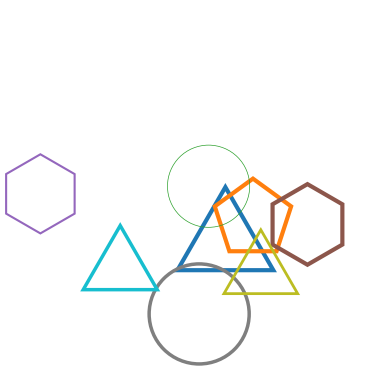[{"shape": "triangle", "thickness": 3, "radius": 0.72, "center": [0.585, 0.37]}, {"shape": "pentagon", "thickness": 3, "radius": 0.52, "center": [0.657, 0.432]}, {"shape": "circle", "thickness": 0.5, "radius": 0.53, "center": [0.542, 0.516]}, {"shape": "hexagon", "thickness": 1.5, "radius": 0.51, "center": [0.105, 0.496]}, {"shape": "hexagon", "thickness": 3, "radius": 0.52, "center": [0.799, 0.417]}, {"shape": "circle", "thickness": 2.5, "radius": 0.65, "center": [0.517, 0.185]}, {"shape": "triangle", "thickness": 2, "radius": 0.55, "center": [0.677, 0.293]}, {"shape": "triangle", "thickness": 2.5, "radius": 0.55, "center": [0.312, 0.303]}]